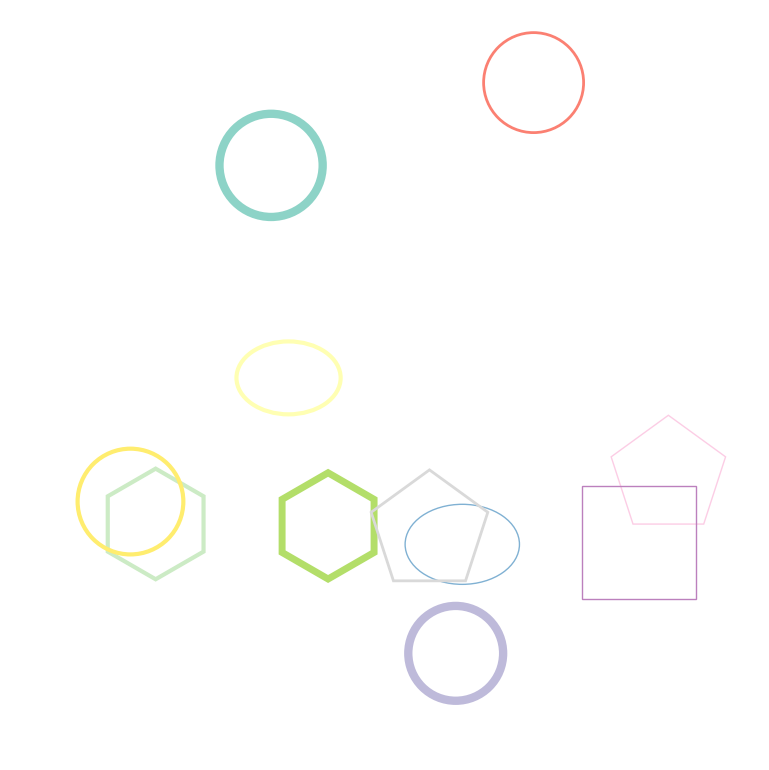[{"shape": "circle", "thickness": 3, "radius": 0.34, "center": [0.352, 0.785]}, {"shape": "oval", "thickness": 1.5, "radius": 0.34, "center": [0.375, 0.509]}, {"shape": "circle", "thickness": 3, "radius": 0.31, "center": [0.592, 0.152]}, {"shape": "circle", "thickness": 1, "radius": 0.32, "center": [0.693, 0.893]}, {"shape": "oval", "thickness": 0.5, "radius": 0.37, "center": [0.6, 0.293]}, {"shape": "hexagon", "thickness": 2.5, "radius": 0.34, "center": [0.426, 0.317]}, {"shape": "pentagon", "thickness": 0.5, "radius": 0.39, "center": [0.868, 0.383]}, {"shape": "pentagon", "thickness": 1, "radius": 0.4, "center": [0.558, 0.31]}, {"shape": "square", "thickness": 0.5, "radius": 0.37, "center": [0.83, 0.295]}, {"shape": "hexagon", "thickness": 1.5, "radius": 0.36, "center": [0.202, 0.32]}, {"shape": "circle", "thickness": 1.5, "radius": 0.34, "center": [0.169, 0.349]}]